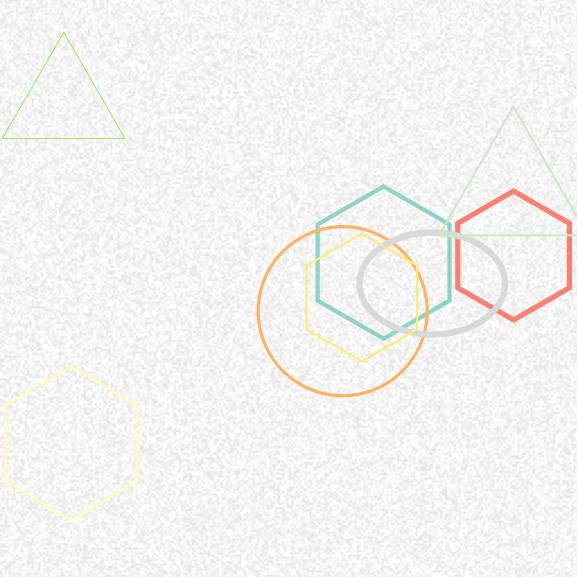[{"shape": "hexagon", "thickness": 2, "radius": 0.66, "center": [0.664, 0.544]}, {"shape": "hexagon", "thickness": 1, "radius": 0.66, "center": [0.123, 0.232]}, {"shape": "hexagon", "thickness": 2.5, "radius": 0.56, "center": [0.889, 0.557]}, {"shape": "circle", "thickness": 1.5, "radius": 0.73, "center": [0.593, 0.46]}, {"shape": "triangle", "thickness": 0.5, "radius": 0.61, "center": [0.11, 0.821]}, {"shape": "oval", "thickness": 3, "radius": 0.63, "center": [0.749, 0.508]}, {"shape": "triangle", "thickness": 1, "radius": 0.74, "center": [0.889, 0.666]}, {"shape": "hexagon", "thickness": 1, "radius": 0.55, "center": [0.626, 0.484]}]